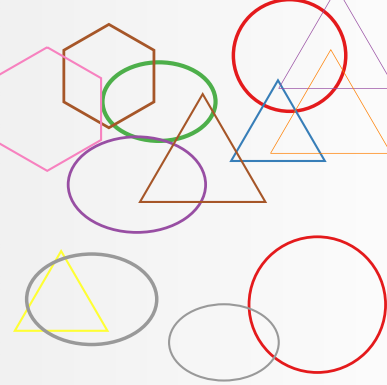[{"shape": "circle", "thickness": 2, "radius": 0.88, "center": [0.819, 0.209]}, {"shape": "circle", "thickness": 2.5, "radius": 0.73, "center": [0.747, 0.856]}, {"shape": "triangle", "thickness": 1.5, "radius": 0.7, "center": [0.717, 0.652]}, {"shape": "oval", "thickness": 3, "radius": 0.73, "center": [0.41, 0.736]}, {"shape": "triangle", "thickness": 0.5, "radius": 0.87, "center": [0.87, 0.857]}, {"shape": "oval", "thickness": 2, "radius": 0.89, "center": [0.353, 0.521]}, {"shape": "triangle", "thickness": 0.5, "radius": 0.9, "center": [0.854, 0.692]}, {"shape": "triangle", "thickness": 1.5, "radius": 0.69, "center": [0.158, 0.21]}, {"shape": "hexagon", "thickness": 2, "radius": 0.67, "center": [0.281, 0.802]}, {"shape": "triangle", "thickness": 1.5, "radius": 0.93, "center": [0.523, 0.569]}, {"shape": "hexagon", "thickness": 1.5, "radius": 0.8, "center": [0.122, 0.717]}, {"shape": "oval", "thickness": 2.5, "radius": 0.84, "center": [0.237, 0.223]}, {"shape": "oval", "thickness": 1.5, "radius": 0.71, "center": [0.578, 0.111]}]